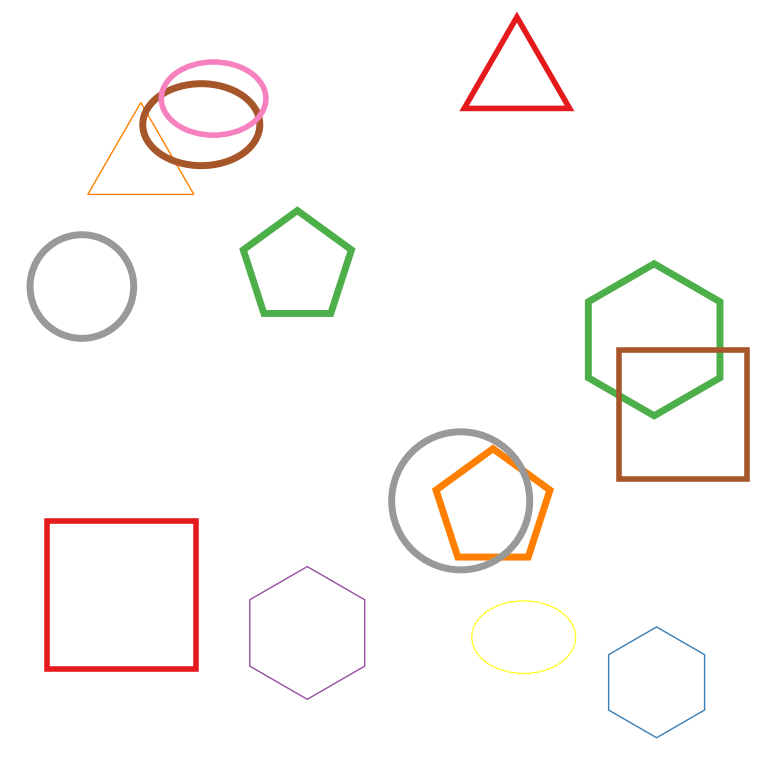[{"shape": "square", "thickness": 2, "radius": 0.48, "center": [0.158, 0.227]}, {"shape": "triangle", "thickness": 2, "radius": 0.4, "center": [0.671, 0.899]}, {"shape": "hexagon", "thickness": 0.5, "radius": 0.36, "center": [0.853, 0.114]}, {"shape": "hexagon", "thickness": 2.5, "radius": 0.49, "center": [0.85, 0.559]}, {"shape": "pentagon", "thickness": 2.5, "radius": 0.37, "center": [0.386, 0.653]}, {"shape": "hexagon", "thickness": 0.5, "radius": 0.43, "center": [0.399, 0.178]}, {"shape": "pentagon", "thickness": 2.5, "radius": 0.39, "center": [0.64, 0.339]}, {"shape": "triangle", "thickness": 0.5, "radius": 0.4, "center": [0.183, 0.787]}, {"shape": "oval", "thickness": 0.5, "radius": 0.34, "center": [0.68, 0.173]}, {"shape": "oval", "thickness": 2.5, "radius": 0.38, "center": [0.261, 0.838]}, {"shape": "square", "thickness": 2, "radius": 0.42, "center": [0.887, 0.462]}, {"shape": "oval", "thickness": 2, "radius": 0.34, "center": [0.277, 0.872]}, {"shape": "circle", "thickness": 2.5, "radius": 0.45, "center": [0.598, 0.35]}, {"shape": "circle", "thickness": 2.5, "radius": 0.34, "center": [0.106, 0.628]}]